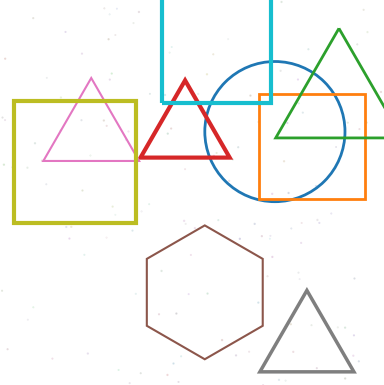[{"shape": "circle", "thickness": 2, "radius": 0.91, "center": [0.714, 0.658]}, {"shape": "square", "thickness": 2, "radius": 0.69, "center": [0.81, 0.619]}, {"shape": "triangle", "thickness": 2, "radius": 0.95, "center": [0.88, 0.737]}, {"shape": "triangle", "thickness": 3, "radius": 0.67, "center": [0.481, 0.658]}, {"shape": "hexagon", "thickness": 1.5, "radius": 0.87, "center": [0.532, 0.241]}, {"shape": "triangle", "thickness": 1.5, "radius": 0.72, "center": [0.237, 0.654]}, {"shape": "triangle", "thickness": 2.5, "radius": 0.7, "center": [0.797, 0.105]}, {"shape": "square", "thickness": 3, "radius": 0.8, "center": [0.195, 0.579]}, {"shape": "square", "thickness": 3, "radius": 0.7, "center": [0.562, 0.873]}]